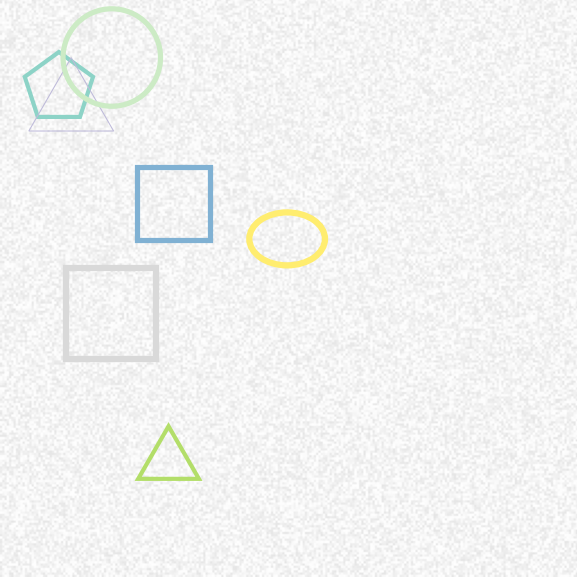[{"shape": "pentagon", "thickness": 2, "radius": 0.31, "center": [0.102, 0.847]}, {"shape": "triangle", "thickness": 0.5, "radius": 0.42, "center": [0.123, 0.815]}, {"shape": "square", "thickness": 2.5, "radius": 0.32, "center": [0.301, 0.647]}, {"shape": "triangle", "thickness": 2, "radius": 0.3, "center": [0.292, 0.2]}, {"shape": "square", "thickness": 3, "radius": 0.39, "center": [0.192, 0.456]}, {"shape": "circle", "thickness": 2.5, "radius": 0.42, "center": [0.194, 0.9]}, {"shape": "oval", "thickness": 3, "radius": 0.33, "center": [0.497, 0.585]}]